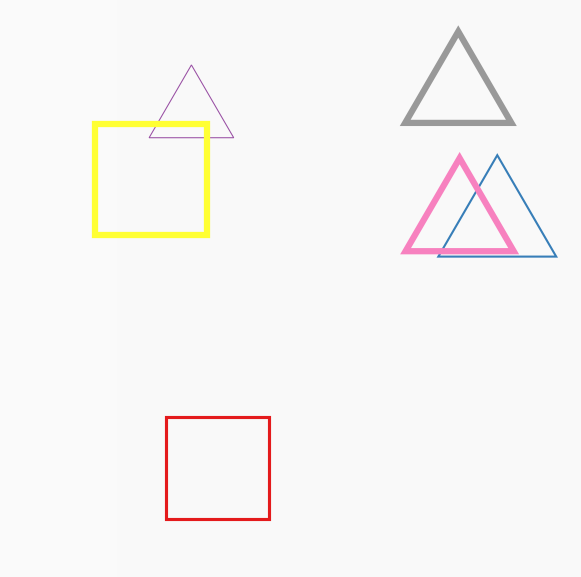[{"shape": "square", "thickness": 1.5, "radius": 0.44, "center": [0.373, 0.189]}, {"shape": "triangle", "thickness": 1, "radius": 0.59, "center": [0.856, 0.613]}, {"shape": "triangle", "thickness": 0.5, "radius": 0.42, "center": [0.329, 0.803]}, {"shape": "square", "thickness": 3, "radius": 0.48, "center": [0.26, 0.688]}, {"shape": "triangle", "thickness": 3, "radius": 0.54, "center": [0.791, 0.618]}, {"shape": "triangle", "thickness": 3, "radius": 0.53, "center": [0.788, 0.839]}]